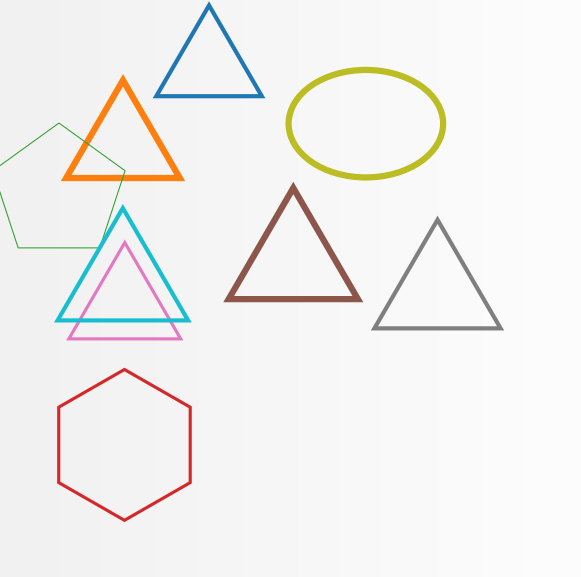[{"shape": "triangle", "thickness": 2, "radius": 0.52, "center": [0.36, 0.885]}, {"shape": "triangle", "thickness": 3, "radius": 0.56, "center": [0.212, 0.747]}, {"shape": "pentagon", "thickness": 0.5, "radius": 0.6, "center": [0.101, 0.667]}, {"shape": "hexagon", "thickness": 1.5, "radius": 0.65, "center": [0.214, 0.229]}, {"shape": "triangle", "thickness": 3, "radius": 0.64, "center": [0.505, 0.545]}, {"shape": "triangle", "thickness": 1.5, "radius": 0.56, "center": [0.215, 0.468]}, {"shape": "triangle", "thickness": 2, "radius": 0.63, "center": [0.753, 0.493]}, {"shape": "oval", "thickness": 3, "radius": 0.66, "center": [0.629, 0.785]}, {"shape": "triangle", "thickness": 2, "radius": 0.65, "center": [0.211, 0.509]}]